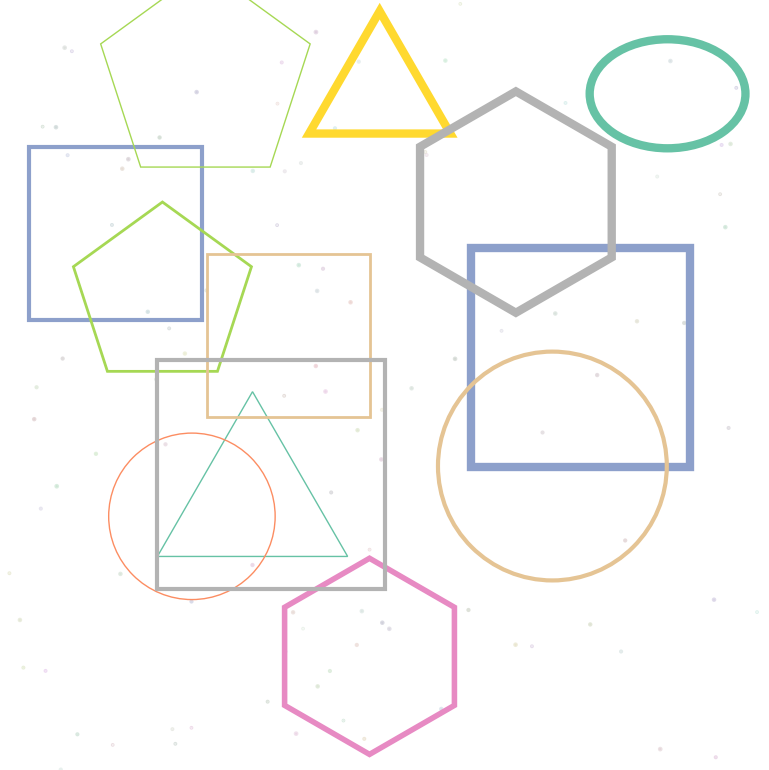[{"shape": "triangle", "thickness": 0.5, "radius": 0.71, "center": [0.328, 0.349]}, {"shape": "oval", "thickness": 3, "radius": 0.51, "center": [0.867, 0.878]}, {"shape": "circle", "thickness": 0.5, "radius": 0.54, "center": [0.249, 0.329]}, {"shape": "square", "thickness": 1.5, "radius": 0.56, "center": [0.15, 0.696]}, {"shape": "square", "thickness": 3, "radius": 0.71, "center": [0.754, 0.536]}, {"shape": "hexagon", "thickness": 2, "radius": 0.64, "center": [0.48, 0.148]}, {"shape": "pentagon", "thickness": 1, "radius": 0.61, "center": [0.211, 0.616]}, {"shape": "pentagon", "thickness": 0.5, "radius": 0.72, "center": [0.267, 0.899]}, {"shape": "triangle", "thickness": 3, "radius": 0.53, "center": [0.493, 0.88]}, {"shape": "circle", "thickness": 1.5, "radius": 0.74, "center": [0.717, 0.395]}, {"shape": "square", "thickness": 1, "radius": 0.53, "center": [0.375, 0.565]}, {"shape": "square", "thickness": 1.5, "radius": 0.74, "center": [0.352, 0.384]}, {"shape": "hexagon", "thickness": 3, "radius": 0.72, "center": [0.67, 0.738]}]